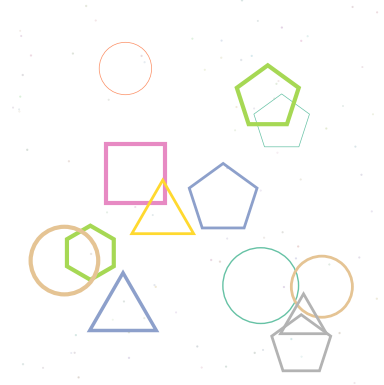[{"shape": "pentagon", "thickness": 0.5, "radius": 0.38, "center": [0.732, 0.68]}, {"shape": "circle", "thickness": 1, "radius": 0.49, "center": [0.677, 0.258]}, {"shape": "circle", "thickness": 0.5, "radius": 0.34, "center": [0.326, 0.822]}, {"shape": "pentagon", "thickness": 2, "radius": 0.46, "center": [0.58, 0.483]}, {"shape": "triangle", "thickness": 2.5, "radius": 0.5, "center": [0.32, 0.192]}, {"shape": "square", "thickness": 3, "radius": 0.38, "center": [0.353, 0.549]}, {"shape": "pentagon", "thickness": 3, "radius": 0.42, "center": [0.696, 0.746]}, {"shape": "hexagon", "thickness": 3, "radius": 0.35, "center": [0.235, 0.344]}, {"shape": "triangle", "thickness": 2, "radius": 0.46, "center": [0.423, 0.439]}, {"shape": "circle", "thickness": 2, "radius": 0.4, "center": [0.836, 0.255]}, {"shape": "circle", "thickness": 3, "radius": 0.44, "center": [0.167, 0.323]}, {"shape": "triangle", "thickness": 2, "radius": 0.34, "center": [0.788, 0.168]}, {"shape": "pentagon", "thickness": 2, "radius": 0.4, "center": [0.782, 0.102]}]